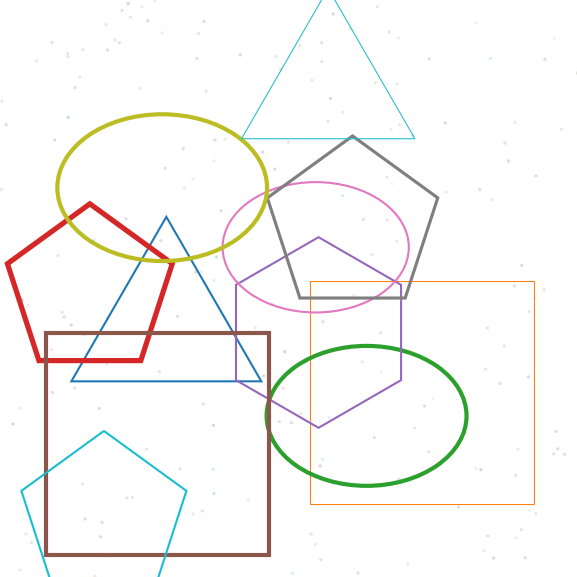[{"shape": "triangle", "thickness": 1, "radius": 0.95, "center": [0.288, 0.434]}, {"shape": "square", "thickness": 0.5, "radius": 0.97, "center": [0.73, 0.32]}, {"shape": "oval", "thickness": 2, "radius": 0.87, "center": [0.635, 0.279]}, {"shape": "pentagon", "thickness": 2.5, "radius": 0.75, "center": [0.156, 0.496]}, {"shape": "hexagon", "thickness": 1, "radius": 0.83, "center": [0.552, 0.423]}, {"shape": "square", "thickness": 2, "radius": 0.96, "center": [0.273, 0.23]}, {"shape": "oval", "thickness": 1, "radius": 0.81, "center": [0.547, 0.571]}, {"shape": "pentagon", "thickness": 1.5, "radius": 0.78, "center": [0.61, 0.609]}, {"shape": "oval", "thickness": 2, "radius": 0.91, "center": [0.281, 0.674]}, {"shape": "pentagon", "thickness": 1, "radius": 0.75, "center": [0.18, 0.103]}, {"shape": "triangle", "thickness": 0.5, "radius": 0.87, "center": [0.568, 0.846]}]